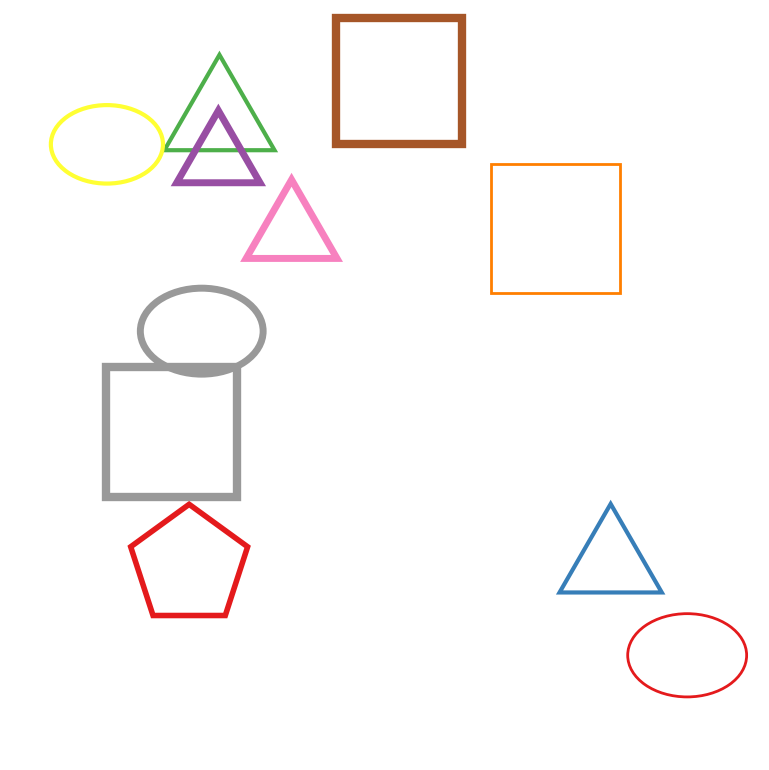[{"shape": "oval", "thickness": 1, "radius": 0.39, "center": [0.892, 0.149]}, {"shape": "pentagon", "thickness": 2, "radius": 0.4, "center": [0.246, 0.265]}, {"shape": "triangle", "thickness": 1.5, "radius": 0.38, "center": [0.793, 0.269]}, {"shape": "triangle", "thickness": 1.5, "radius": 0.41, "center": [0.285, 0.846]}, {"shape": "triangle", "thickness": 2.5, "radius": 0.31, "center": [0.284, 0.794]}, {"shape": "square", "thickness": 1, "radius": 0.42, "center": [0.722, 0.704]}, {"shape": "oval", "thickness": 1.5, "radius": 0.36, "center": [0.139, 0.813]}, {"shape": "square", "thickness": 3, "radius": 0.41, "center": [0.518, 0.895]}, {"shape": "triangle", "thickness": 2.5, "radius": 0.34, "center": [0.379, 0.698]}, {"shape": "oval", "thickness": 2.5, "radius": 0.4, "center": [0.262, 0.57]}, {"shape": "square", "thickness": 3, "radius": 0.42, "center": [0.223, 0.439]}]